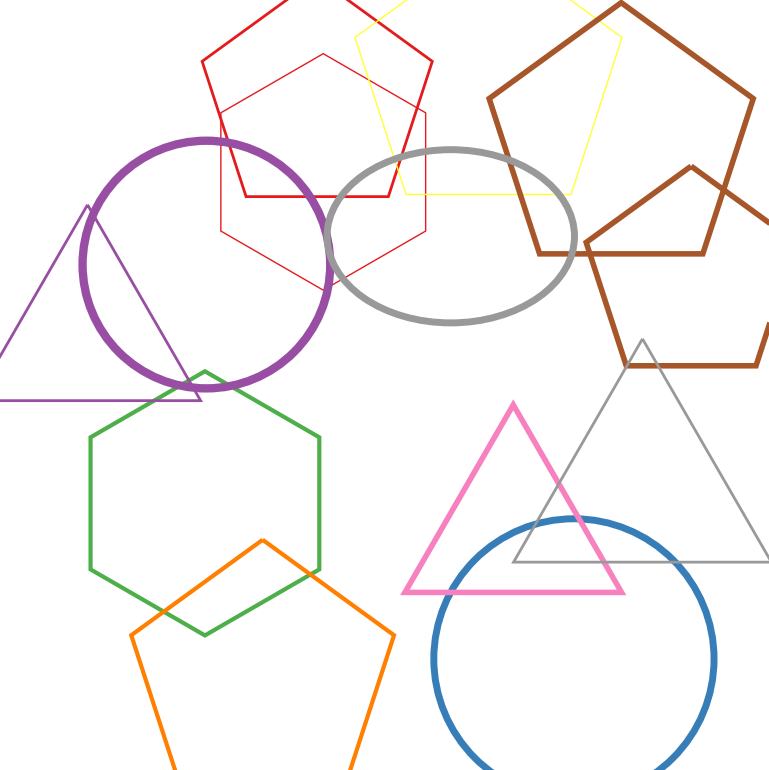[{"shape": "pentagon", "thickness": 1, "radius": 0.79, "center": [0.412, 0.872]}, {"shape": "hexagon", "thickness": 0.5, "radius": 0.77, "center": [0.42, 0.777]}, {"shape": "circle", "thickness": 2.5, "radius": 0.91, "center": [0.745, 0.144]}, {"shape": "hexagon", "thickness": 1.5, "radius": 0.86, "center": [0.266, 0.346]}, {"shape": "triangle", "thickness": 1, "radius": 0.85, "center": [0.114, 0.564]}, {"shape": "circle", "thickness": 3, "radius": 0.8, "center": [0.268, 0.656]}, {"shape": "pentagon", "thickness": 1.5, "radius": 0.9, "center": [0.341, 0.12]}, {"shape": "pentagon", "thickness": 0.5, "radius": 0.91, "center": [0.634, 0.895]}, {"shape": "pentagon", "thickness": 2, "radius": 0.9, "center": [0.807, 0.816]}, {"shape": "pentagon", "thickness": 2, "radius": 0.72, "center": [0.898, 0.641]}, {"shape": "triangle", "thickness": 2, "radius": 0.81, "center": [0.667, 0.312]}, {"shape": "triangle", "thickness": 1, "radius": 0.97, "center": [0.834, 0.367]}, {"shape": "oval", "thickness": 2.5, "radius": 0.8, "center": [0.585, 0.693]}]